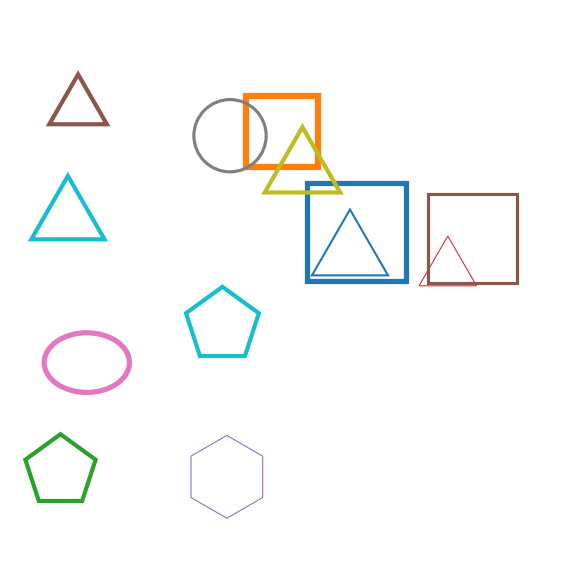[{"shape": "square", "thickness": 2.5, "radius": 0.43, "center": [0.617, 0.597]}, {"shape": "triangle", "thickness": 1, "radius": 0.38, "center": [0.606, 0.56]}, {"shape": "square", "thickness": 3, "radius": 0.31, "center": [0.489, 0.771]}, {"shape": "pentagon", "thickness": 2, "radius": 0.32, "center": [0.105, 0.183]}, {"shape": "triangle", "thickness": 0.5, "radius": 0.29, "center": [0.775, 0.533]}, {"shape": "hexagon", "thickness": 0.5, "radius": 0.36, "center": [0.393, 0.173]}, {"shape": "square", "thickness": 1.5, "radius": 0.39, "center": [0.817, 0.586]}, {"shape": "triangle", "thickness": 2, "radius": 0.29, "center": [0.135, 0.813]}, {"shape": "oval", "thickness": 2.5, "radius": 0.37, "center": [0.15, 0.371]}, {"shape": "circle", "thickness": 1.5, "radius": 0.31, "center": [0.398, 0.764]}, {"shape": "triangle", "thickness": 2, "radius": 0.38, "center": [0.524, 0.704]}, {"shape": "pentagon", "thickness": 2, "radius": 0.33, "center": [0.385, 0.436]}, {"shape": "triangle", "thickness": 2, "radius": 0.37, "center": [0.118, 0.621]}]